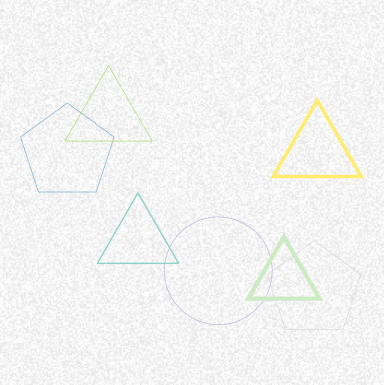[{"shape": "triangle", "thickness": 1, "radius": 0.61, "center": [0.358, 0.377]}, {"shape": "circle", "thickness": 0.5, "radius": 0.7, "center": [0.567, 0.297]}, {"shape": "pentagon", "thickness": 0.5, "radius": 0.64, "center": [0.175, 0.605]}, {"shape": "triangle", "thickness": 0.5, "radius": 0.65, "center": [0.282, 0.699]}, {"shape": "pentagon", "thickness": 0.5, "radius": 0.64, "center": [0.816, 0.248]}, {"shape": "triangle", "thickness": 3, "radius": 0.54, "center": [0.737, 0.278]}, {"shape": "triangle", "thickness": 2.5, "radius": 0.66, "center": [0.824, 0.608]}]